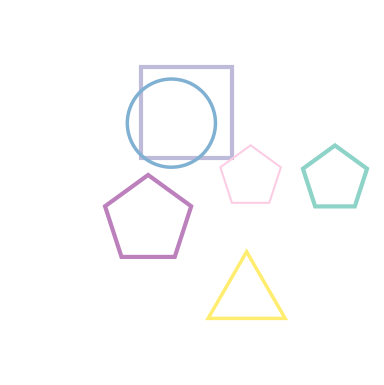[{"shape": "pentagon", "thickness": 3, "radius": 0.44, "center": [0.87, 0.535]}, {"shape": "square", "thickness": 3, "radius": 0.59, "center": [0.484, 0.709]}, {"shape": "circle", "thickness": 2.5, "radius": 0.57, "center": [0.445, 0.68]}, {"shape": "pentagon", "thickness": 1.5, "radius": 0.41, "center": [0.651, 0.54]}, {"shape": "pentagon", "thickness": 3, "radius": 0.59, "center": [0.385, 0.428]}, {"shape": "triangle", "thickness": 2.5, "radius": 0.58, "center": [0.641, 0.231]}]